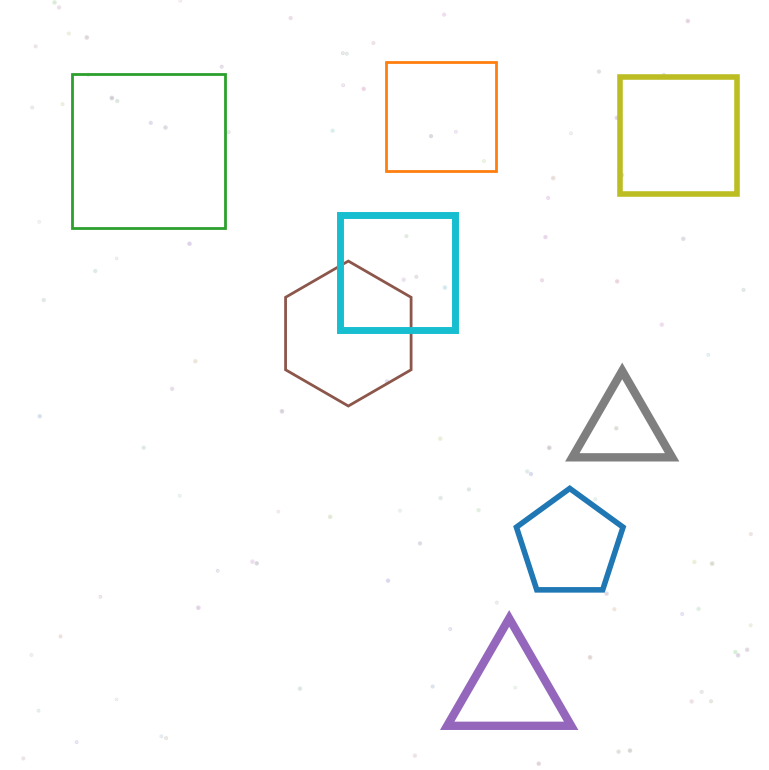[{"shape": "pentagon", "thickness": 2, "radius": 0.36, "center": [0.74, 0.293]}, {"shape": "square", "thickness": 1, "radius": 0.36, "center": [0.573, 0.849]}, {"shape": "square", "thickness": 1, "radius": 0.5, "center": [0.193, 0.804]}, {"shape": "triangle", "thickness": 3, "radius": 0.46, "center": [0.661, 0.104]}, {"shape": "hexagon", "thickness": 1, "radius": 0.47, "center": [0.452, 0.567]}, {"shape": "triangle", "thickness": 3, "radius": 0.37, "center": [0.808, 0.443]}, {"shape": "square", "thickness": 2, "radius": 0.38, "center": [0.881, 0.824]}, {"shape": "square", "thickness": 2.5, "radius": 0.37, "center": [0.517, 0.646]}]